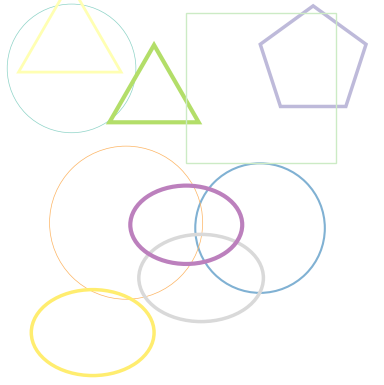[{"shape": "circle", "thickness": 0.5, "radius": 0.84, "center": [0.186, 0.822]}, {"shape": "triangle", "thickness": 2, "radius": 0.77, "center": [0.181, 0.89]}, {"shape": "pentagon", "thickness": 2.5, "radius": 0.72, "center": [0.813, 0.84]}, {"shape": "circle", "thickness": 1.5, "radius": 0.84, "center": [0.675, 0.408]}, {"shape": "circle", "thickness": 0.5, "radius": 0.99, "center": [0.328, 0.422]}, {"shape": "triangle", "thickness": 3, "radius": 0.67, "center": [0.4, 0.749]}, {"shape": "oval", "thickness": 2.5, "radius": 0.81, "center": [0.522, 0.278]}, {"shape": "oval", "thickness": 3, "radius": 0.73, "center": [0.484, 0.416]}, {"shape": "square", "thickness": 1, "radius": 0.97, "center": [0.677, 0.772]}, {"shape": "oval", "thickness": 2.5, "radius": 0.8, "center": [0.241, 0.136]}]